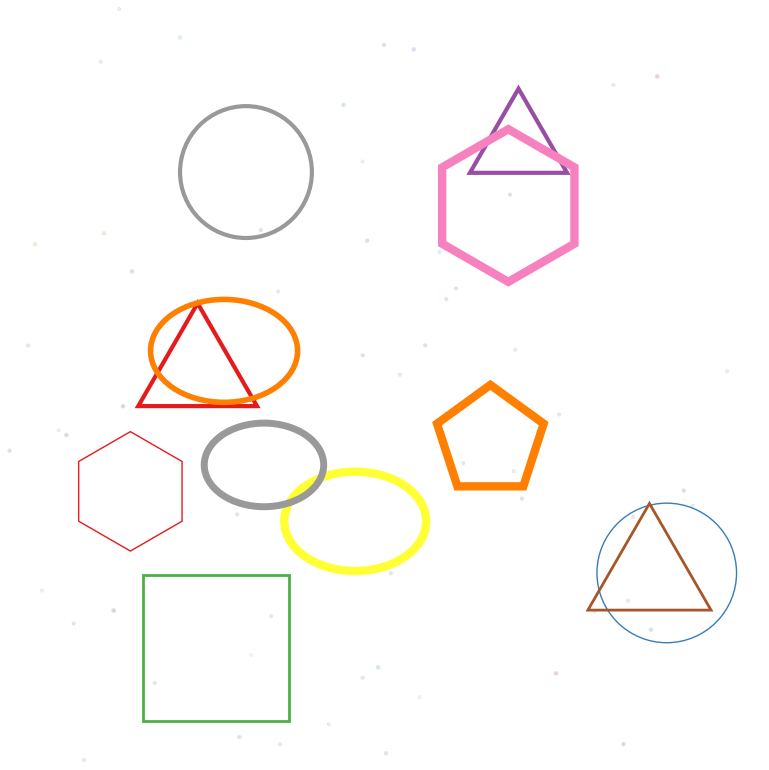[{"shape": "triangle", "thickness": 1.5, "radius": 0.45, "center": [0.257, 0.517]}, {"shape": "hexagon", "thickness": 0.5, "radius": 0.39, "center": [0.169, 0.362]}, {"shape": "circle", "thickness": 0.5, "radius": 0.45, "center": [0.866, 0.256]}, {"shape": "square", "thickness": 1, "radius": 0.47, "center": [0.28, 0.158]}, {"shape": "triangle", "thickness": 1.5, "radius": 0.36, "center": [0.673, 0.812]}, {"shape": "pentagon", "thickness": 3, "radius": 0.36, "center": [0.637, 0.427]}, {"shape": "oval", "thickness": 2, "radius": 0.48, "center": [0.291, 0.544]}, {"shape": "oval", "thickness": 3, "radius": 0.46, "center": [0.461, 0.323]}, {"shape": "triangle", "thickness": 1, "radius": 0.46, "center": [0.843, 0.254]}, {"shape": "hexagon", "thickness": 3, "radius": 0.5, "center": [0.66, 0.733]}, {"shape": "circle", "thickness": 1.5, "radius": 0.43, "center": [0.319, 0.777]}, {"shape": "oval", "thickness": 2.5, "radius": 0.39, "center": [0.343, 0.396]}]